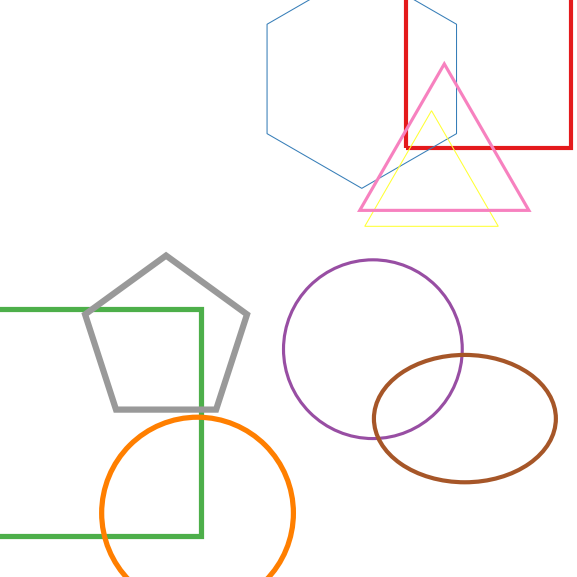[{"shape": "square", "thickness": 2, "radius": 0.72, "center": [0.846, 0.886]}, {"shape": "hexagon", "thickness": 0.5, "radius": 0.95, "center": [0.626, 0.862]}, {"shape": "square", "thickness": 2.5, "radius": 0.99, "center": [0.152, 0.267]}, {"shape": "circle", "thickness": 1.5, "radius": 0.77, "center": [0.646, 0.394]}, {"shape": "circle", "thickness": 2.5, "radius": 0.83, "center": [0.342, 0.111]}, {"shape": "triangle", "thickness": 0.5, "radius": 0.67, "center": [0.747, 0.674]}, {"shape": "oval", "thickness": 2, "radius": 0.79, "center": [0.805, 0.274]}, {"shape": "triangle", "thickness": 1.5, "radius": 0.85, "center": [0.769, 0.719]}, {"shape": "pentagon", "thickness": 3, "radius": 0.74, "center": [0.288, 0.409]}]